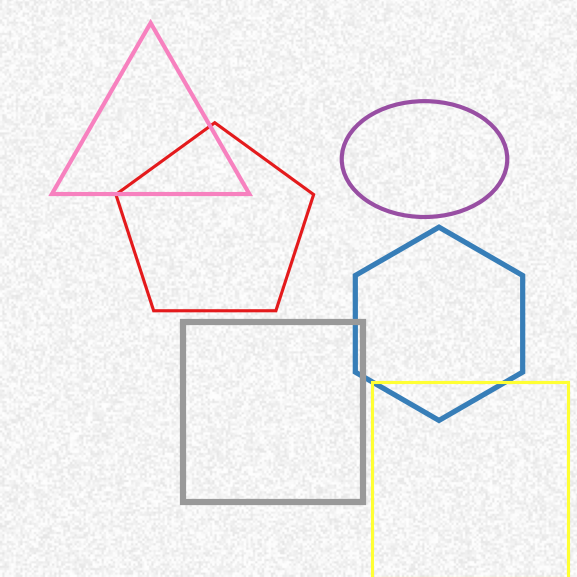[{"shape": "pentagon", "thickness": 1.5, "radius": 0.9, "center": [0.372, 0.607]}, {"shape": "hexagon", "thickness": 2.5, "radius": 0.84, "center": [0.76, 0.438]}, {"shape": "oval", "thickness": 2, "radius": 0.72, "center": [0.735, 0.724]}, {"shape": "square", "thickness": 1.5, "radius": 0.85, "center": [0.813, 0.168]}, {"shape": "triangle", "thickness": 2, "radius": 0.99, "center": [0.261, 0.762]}, {"shape": "square", "thickness": 3, "radius": 0.78, "center": [0.473, 0.286]}]